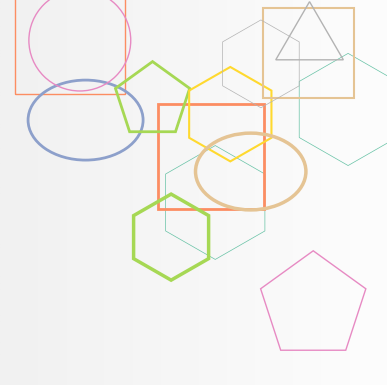[{"shape": "hexagon", "thickness": 0.5, "radius": 0.74, "center": [0.556, 0.474]}, {"shape": "hexagon", "thickness": 0.5, "radius": 0.73, "center": [0.898, 0.716]}, {"shape": "square", "thickness": 2, "radius": 0.68, "center": [0.544, 0.593]}, {"shape": "square", "thickness": 1, "radius": 0.71, "center": [0.181, 0.897]}, {"shape": "oval", "thickness": 2, "radius": 0.74, "center": [0.221, 0.688]}, {"shape": "pentagon", "thickness": 1, "radius": 0.71, "center": [0.808, 0.206]}, {"shape": "circle", "thickness": 1, "radius": 0.66, "center": [0.206, 0.895]}, {"shape": "pentagon", "thickness": 2, "radius": 0.5, "center": [0.394, 0.739]}, {"shape": "hexagon", "thickness": 2.5, "radius": 0.56, "center": [0.442, 0.384]}, {"shape": "hexagon", "thickness": 1.5, "radius": 0.61, "center": [0.594, 0.703]}, {"shape": "square", "thickness": 1.5, "radius": 0.58, "center": [0.796, 0.863]}, {"shape": "oval", "thickness": 2.5, "radius": 0.71, "center": [0.647, 0.554]}, {"shape": "hexagon", "thickness": 0.5, "radius": 0.57, "center": [0.673, 0.834]}, {"shape": "triangle", "thickness": 1, "radius": 0.5, "center": [0.799, 0.895]}]